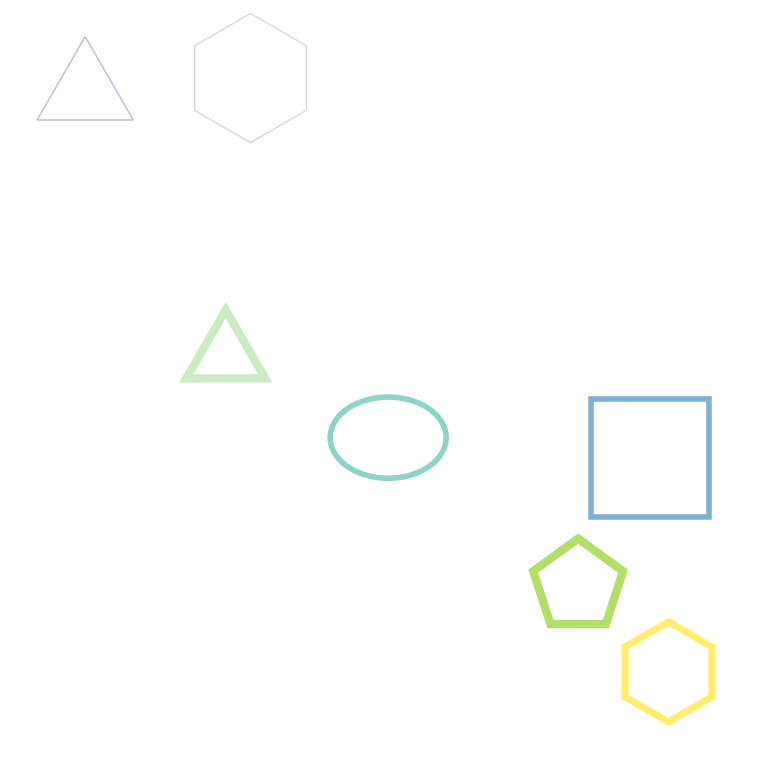[{"shape": "oval", "thickness": 2, "radius": 0.38, "center": [0.504, 0.432]}, {"shape": "triangle", "thickness": 0.5, "radius": 0.36, "center": [0.111, 0.88]}, {"shape": "square", "thickness": 2, "radius": 0.38, "center": [0.844, 0.405]}, {"shape": "pentagon", "thickness": 3, "radius": 0.31, "center": [0.751, 0.239]}, {"shape": "hexagon", "thickness": 0.5, "radius": 0.42, "center": [0.325, 0.899]}, {"shape": "triangle", "thickness": 3, "radius": 0.3, "center": [0.293, 0.538]}, {"shape": "hexagon", "thickness": 2.5, "radius": 0.33, "center": [0.868, 0.127]}]